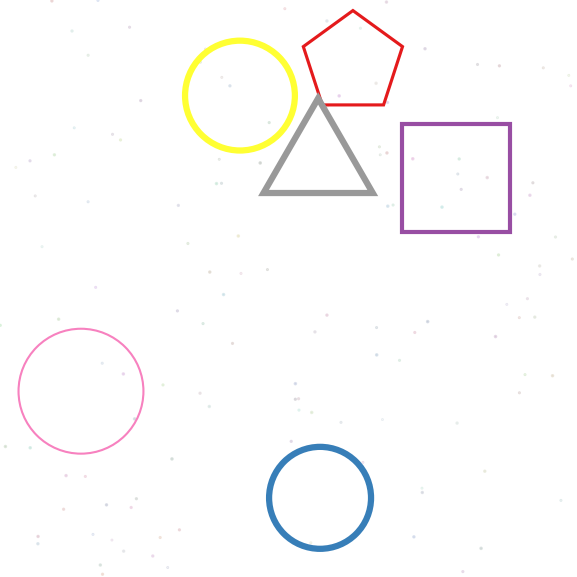[{"shape": "pentagon", "thickness": 1.5, "radius": 0.45, "center": [0.611, 0.891]}, {"shape": "circle", "thickness": 3, "radius": 0.44, "center": [0.554, 0.137]}, {"shape": "square", "thickness": 2, "radius": 0.47, "center": [0.79, 0.691]}, {"shape": "circle", "thickness": 3, "radius": 0.48, "center": [0.416, 0.834]}, {"shape": "circle", "thickness": 1, "radius": 0.54, "center": [0.14, 0.322]}, {"shape": "triangle", "thickness": 3, "radius": 0.55, "center": [0.551, 0.72]}]